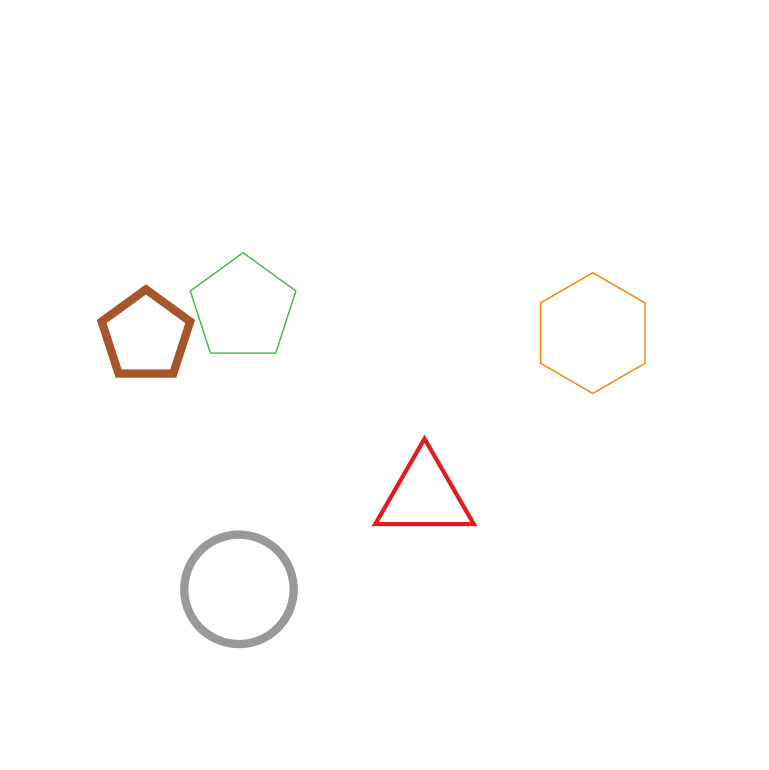[{"shape": "triangle", "thickness": 1.5, "radius": 0.37, "center": [0.551, 0.356]}, {"shape": "pentagon", "thickness": 0.5, "radius": 0.36, "center": [0.316, 0.6]}, {"shape": "hexagon", "thickness": 0.5, "radius": 0.39, "center": [0.77, 0.567]}, {"shape": "pentagon", "thickness": 3, "radius": 0.3, "center": [0.19, 0.564]}, {"shape": "circle", "thickness": 3, "radius": 0.36, "center": [0.31, 0.235]}]